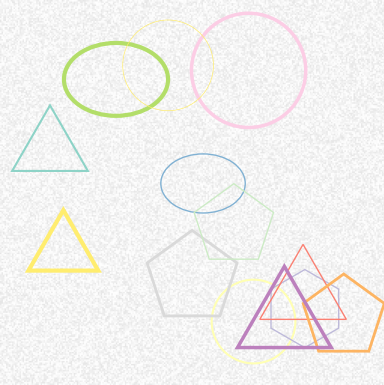[{"shape": "triangle", "thickness": 1.5, "radius": 0.57, "center": [0.13, 0.613]}, {"shape": "circle", "thickness": 1.5, "radius": 0.54, "center": [0.659, 0.165]}, {"shape": "hexagon", "thickness": 1, "radius": 0.51, "center": [0.792, 0.198]}, {"shape": "triangle", "thickness": 1, "radius": 0.65, "center": [0.787, 0.235]}, {"shape": "oval", "thickness": 1, "radius": 0.55, "center": [0.527, 0.524]}, {"shape": "pentagon", "thickness": 2, "radius": 0.55, "center": [0.893, 0.178]}, {"shape": "oval", "thickness": 3, "radius": 0.68, "center": [0.301, 0.794]}, {"shape": "circle", "thickness": 2.5, "radius": 0.74, "center": [0.646, 0.817]}, {"shape": "pentagon", "thickness": 2, "radius": 0.61, "center": [0.499, 0.279]}, {"shape": "triangle", "thickness": 2.5, "radius": 0.7, "center": [0.739, 0.168]}, {"shape": "pentagon", "thickness": 1, "radius": 0.54, "center": [0.607, 0.415]}, {"shape": "circle", "thickness": 0.5, "radius": 0.59, "center": [0.437, 0.83]}, {"shape": "triangle", "thickness": 3, "radius": 0.52, "center": [0.165, 0.349]}]